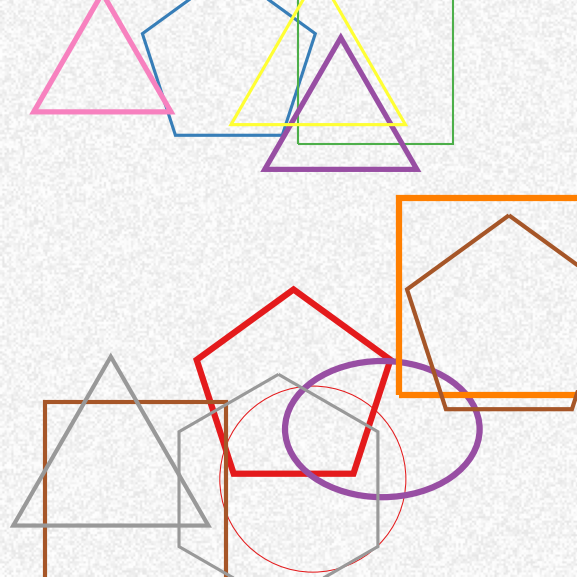[{"shape": "pentagon", "thickness": 3, "radius": 0.88, "center": [0.508, 0.322]}, {"shape": "circle", "thickness": 0.5, "radius": 0.81, "center": [0.542, 0.17]}, {"shape": "pentagon", "thickness": 1.5, "radius": 0.79, "center": [0.396, 0.892]}, {"shape": "square", "thickness": 1, "radius": 0.67, "center": [0.65, 0.884]}, {"shape": "oval", "thickness": 3, "radius": 0.84, "center": [0.662, 0.256]}, {"shape": "triangle", "thickness": 2.5, "radius": 0.76, "center": [0.59, 0.782]}, {"shape": "square", "thickness": 3, "radius": 0.85, "center": [0.862, 0.486]}, {"shape": "triangle", "thickness": 1.5, "radius": 0.87, "center": [0.551, 0.871]}, {"shape": "square", "thickness": 2, "radius": 0.78, "center": [0.235, 0.146]}, {"shape": "pentagon", "thickness": 2, "radius": 0.93, "center": [0.881, 0.441]}, {"shape": "triangle", "thickness": 2.5, "radius": 0.69, "center": [0.177, 0.874]}, {"shape": "hexagon", "thickness": 1.5, "radius": 0.99, "center": [0.482, 0.152]}, {"shape": "triangle", "thickness": 2, "radius": 0.97, "center": [0.192, 0.187]}]